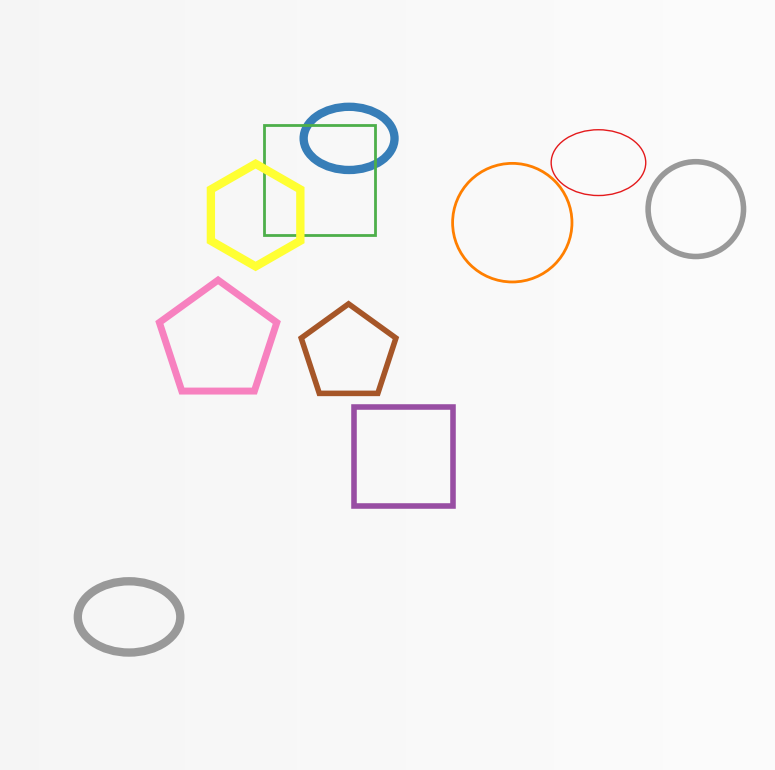[{"shape": "oval", "thickness": 0.5, "radius": 0.31, "center": [0.772, 0.789]}, {"shape": "oval", "thickness": 3, "radius": 0.29, "center": [0.45, 0.82]}, {"shape": "square", "thickness": 1, "radius": 0.36, "center": [0.413, 0.766]}, {"shape": "square", "thickness": 2, "radius": 0.32, "center": [0.52, 0.407]}, {"shape": "circle", "thickness": 1, "radius": 0.39, "center": [0.661, 0.711]}, {"shape": "hexagon", "thickness": 3, "radius": 0.33, "center": [0.33, 0.721]}, {"shape": "pentagon", "thickness": 2, "radius": 0.32, "center": [0.45, 0.541]}, {"shape": "pentagon", "thickness": 2.5, "radius": 0.4, "center": [0.281, 0.557]}, {"shape": "circle", "thickness": 2, "radius": 0.31, "center": [0.898, 0.728]}, {"shape": "oval", "thickness": 3, "radius": 0.33, "center": [0.167, 0.199]}]